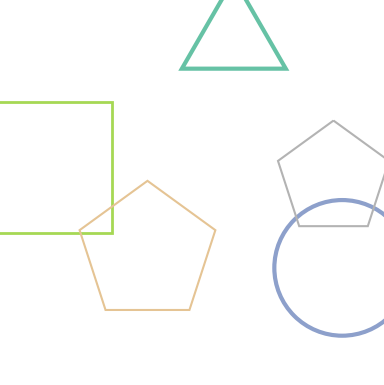[{"shape": "triangle", "thickness": 3, "radius": 0.78, "center": [0.607, 0.9]}, {"shape": "circle", "thickness": 3, "radius": 0.88, "center": [0.889, 0.304]}, {"shape": "square", "thickness": 2, "radius": 0.85, "center": [0.122, 0.564]}, {"shape": "pentagon", "thickness": 1.5, "radius": 0.93, "center": [0.383, 0.345]}, {"shape": "pentagon", "thickness": 1.5, "radius": 0.76, "center": [0.866, 0.535]}]